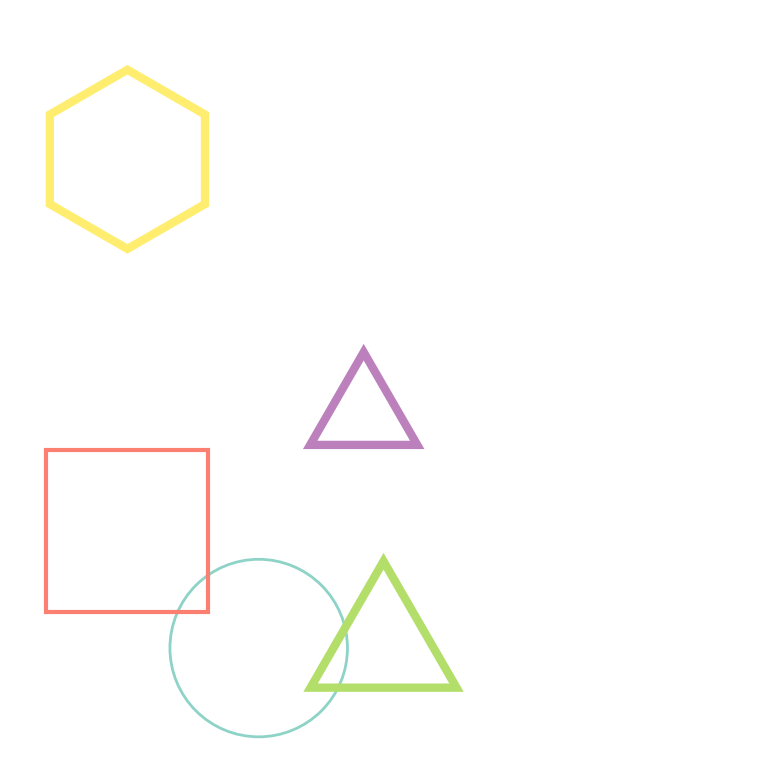[{"shape": "circle", "thickness": 1, "radius": 0.58, "center": [0.336, 0.158]}, {"shape": "square", "thickness": 1.5, "radius": 0.53, "center": [0.165, 0.311]}, {"shape": "triangle", "thickness": 3, "radius": 0.55, "center": [0.498, 0.162]}, {"shape": "triangle", "thickness": 3, "radius": 0.4, "center": [0.472, 0.462]}, {"shape": "hexagon", "thickness": 3, "radius": 0.58, "center": [0.165, 0.793]}]